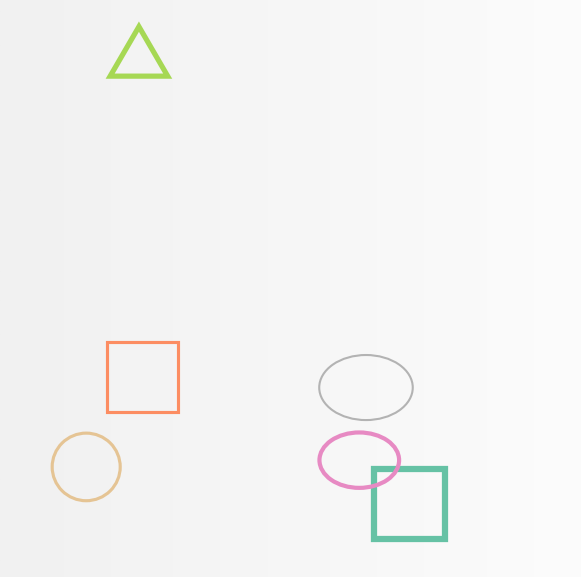[{"shape": "square", "thickness": 3, "radius": 0.3, "center": [0.705, 0.126]}, {"shape": "square", "thickness": 1.5, "radius": 0.31, "center": [0.245, 0.346]}, {"shape": "oval", "thickness": 2, "radius": 0.34, "center": [0.618, 0.202]}, {"shape": "triangle", "thickness": 2.5, "radius": 0.29, "center": [0.239, 0.896]}, {"shape": "circle", "thickness": 1.5, "radius": 0.29, "center": [0.148, 0.191]}, {"shape": "oval", "thickness": 1, "radius": 0.4, "center": [0.63, 0.328]}]